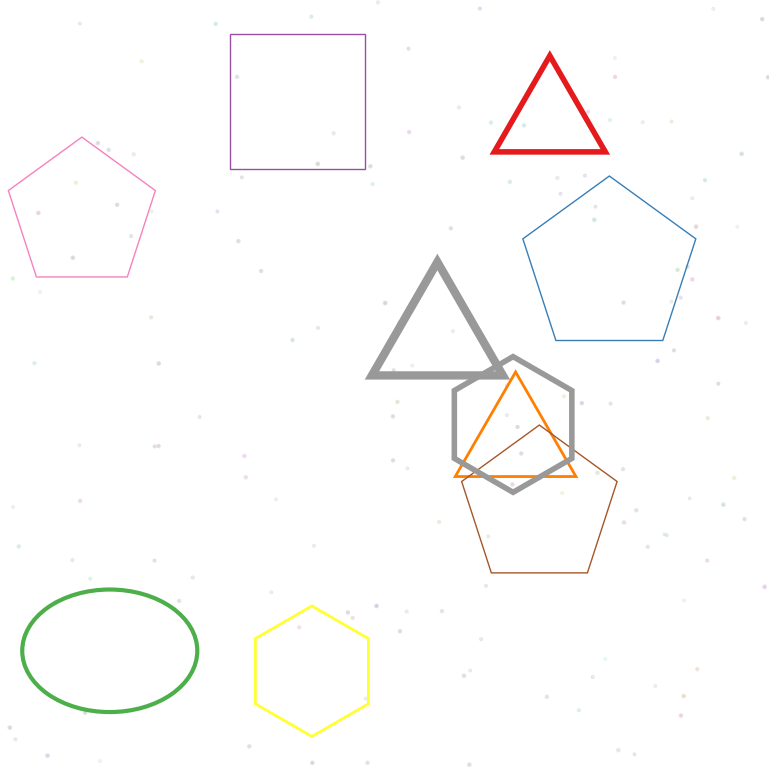[{"shape": "triangle", "thickness": 2, "radius": 0.42, "center": [0.714, 0.844]}, {"shape": "pentagon", "thickness": 0.5, "radius": 0.59, "center": [0.791, 0.653]}, {"shape": "oval", "thickness": 1.5, "radius": 0.57, "center": [0.143, 0.155]}, {"shape": "square", "thickness": 0.5, "radius": 0.44, "center": [0.386, 0.868]}, {"shape": "triangle", "thickness": 1, "radius": 0.45, "center": [0.67, 0.426]}, {"shape": "hexagon", "thickness": 1, "radius": 0.42, "center": [0.405, 0.128]}, {"shape": "pentagon", "thickness": 0.5, "radius": 0.53, "center": [0.7, 0.342]}, {"shape": "pentagon", "thickness": 0.5, "radius": 0.5, "center": [0.106, 0.722]}, {"shape": "hexagon", "thickness": 2, "radius": 0.44, "center": [0.666, 0.449]}, {"shape": "triangle", "thickness": 3, "radius": 0.49, "center": [0.568, 0.562]}]